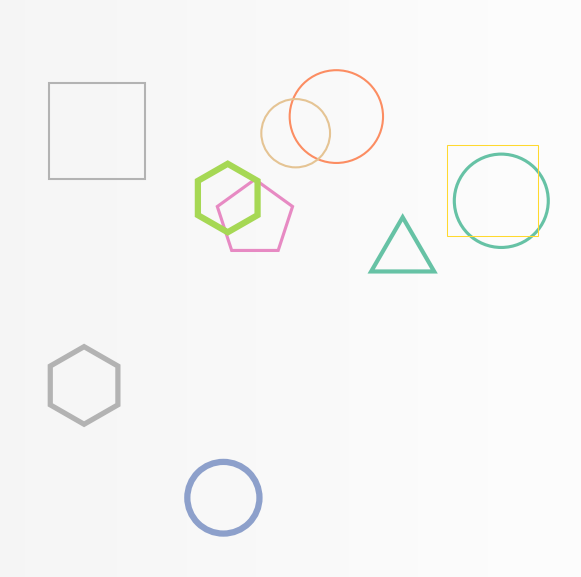[{"shape": "circle", "thickness": 1.5, "radius": 0.4, "center": [0.862, 0.651]}, {"shape": "triangle", "thickness": 2, "radius": 0.31, "center": [0.693, 0.56]}, {"shape": "circle", "thickness": 1, "radius": 0.4, "center": [0.579, 0.797]}, {"shape": "circle", "thickness": 3, "radius": 0.31, "center": [0.384, 0.137]}, {"shape": "pentagon", "thickness": 1.5, "radius": 0.34, "center": [0.439, 0.621]}, {"shape": "hexagon", "thickness": 3, "radius": 0.3, "center": [0.392, 0.656]}, {"shape": "square", "thickness": 0.5, "radius": 0.39, "center": [0.847, 0.669]}, {"shape": "circle", "thickness": 1, "radius": 0.3, "center": [0.509, 0.768]}, {"shape": "hexagon", "thickness": 2.5, "radius": 0.34, "center": [0.145, 0.332]}, {"shape": "square", "thickness": 1, "radius": 0.41, "center": [0.167, 0.772]}]